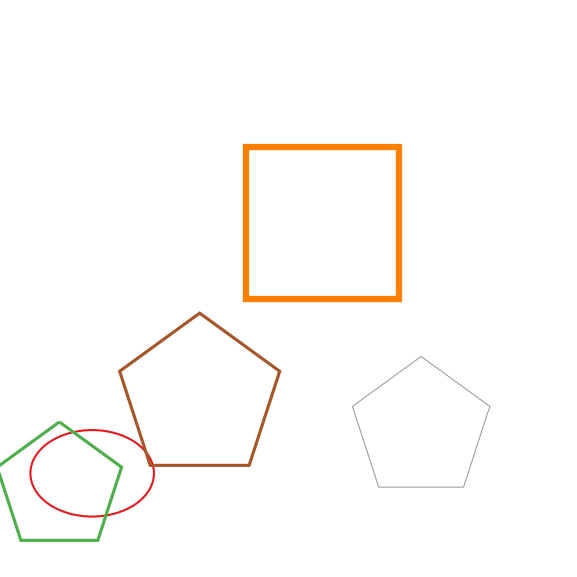[{"shape": "oval", "thickness": 1, "radius": 0.53, "center": [0.16, 0.18]}, {"shape": "pentagon", "thickness": 1.5, "radius": 0.57, "center": [0.103, 0.155]}, {"shape": "square", "thickness": 3, "radius": 0.66, "center": [0.559, 0.613]}, {"shape": "pentagon", "thickness": 1.5, "radius": 0.73, "center": [0.346, 0.311]}, {"shape": "pentagon", "thickness": 0.5, "radius": 0.63, "center": [0.729, 0.257]}]